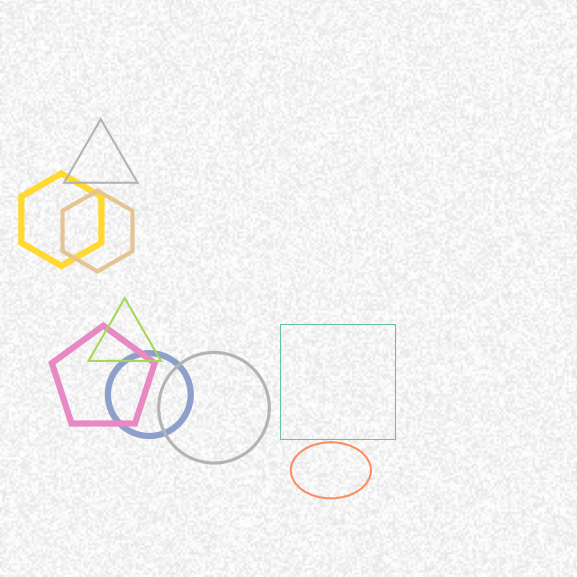[{"shape": "square", "thickness": 0.5, "radius": 0.5, "center": [0.584, 0.338]}, {"shape": "oval", "thickness": 1, "radius": 0.35, "center": [0.573, 0.185]}, {"shape": "circle", "thickness": 3, "radius": 0.36, "center": [0.259, 0.316]}, {"shape": "pentagon", "thickness": 3, "radius": 0.47, "center": [0.179, 0.342]}, {"shape": "triangle", "thickness": 1, "radius": 0.36, "center": [0.216, 0.41]}, {"shape": "hexagon", "thickness": 3, "radius": 0.4, "center": [0.106, 0.619]}, {"shape": "hexagon", "thickness": 2, "radius": 0.35, "center": [0.169, 0.599]}, {"shape": "triangle", "thickness": 1, "radius": 0.37, "center": [0.174, 0.719]}, {"shape": "circle", "thickness": 1.5, "radius": 0.48, "center": [0.371, 0.293]}]